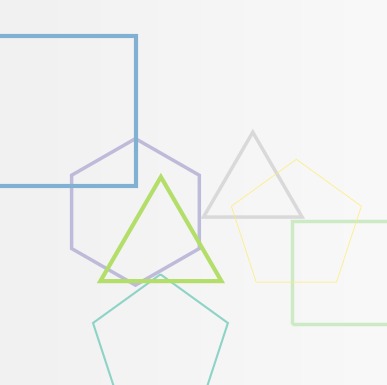[{"shape": "pentagon", "thickness": 1.5, "radius": 0.92, "center": [0.414, 0.104]}, {"shape": "hexagon", "thickness": 2.5, "radius": 0.95, "center": [0.35, 0.45]}, {"shape": "square", "thickness": 3, "radius": 0.98, "center": [0.155, 0.712]}, {"shape": "triangle", "thickness": 3, "radius": 0.9, "center": [0.415, 0.36]}, {"shape": "triangle", "thickness": 2.5, "radius": 0.73, "center": [0.652, 0.51]}, {"shape": "square", "thickness": 2.5, "radius": 0.67, "center": [0.887, 0.293]}, {"shape": "pentagon", "thickness": 0.5, "radius": 0.88, "center": [0.765, 0.41]}]